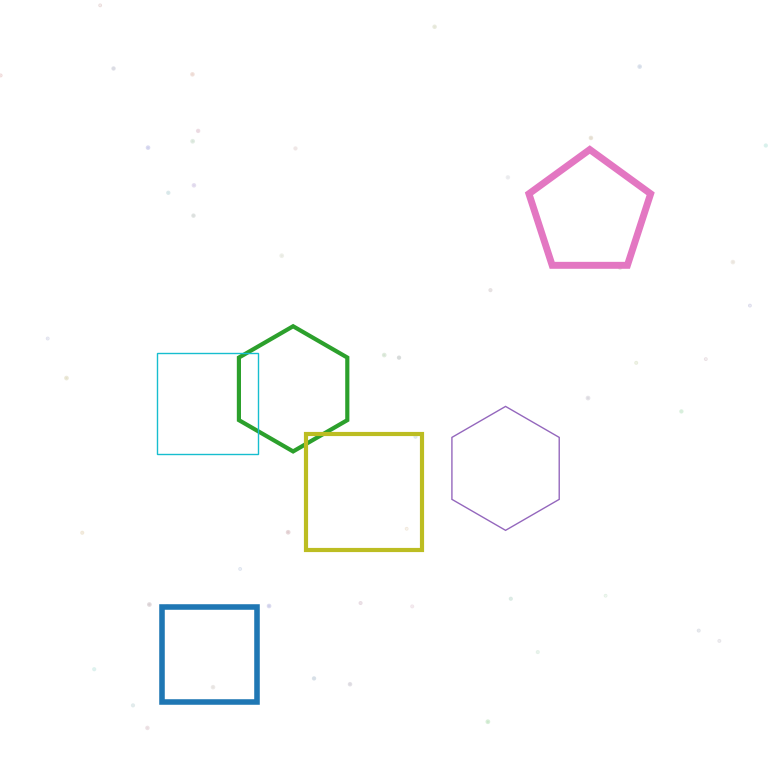[{"shape": "square", "thickness": 2, "radius": 0.31, "center": [0.272, 0.15]}, {"shape": "hexagon", "thickness": 1.5, "radius": 0.41, "center": [0.381, 0.495]}, {"shape": "hexagon", "thickness": 0.5, "radius": 0.4, "center": [0.657, 0.392]}, {"shape": "pentagon", "thickness": 2.5, "radius": 0.42, "center": [0.766, 0.723]}, {"shape": "square", "thickness": 1.5, "radius": 0.38, "center": [0.473, 0.361]}, {"shape": "square", "thickness": 0.5, "radius": 0.33, "center": [0.27, 0.476]}]